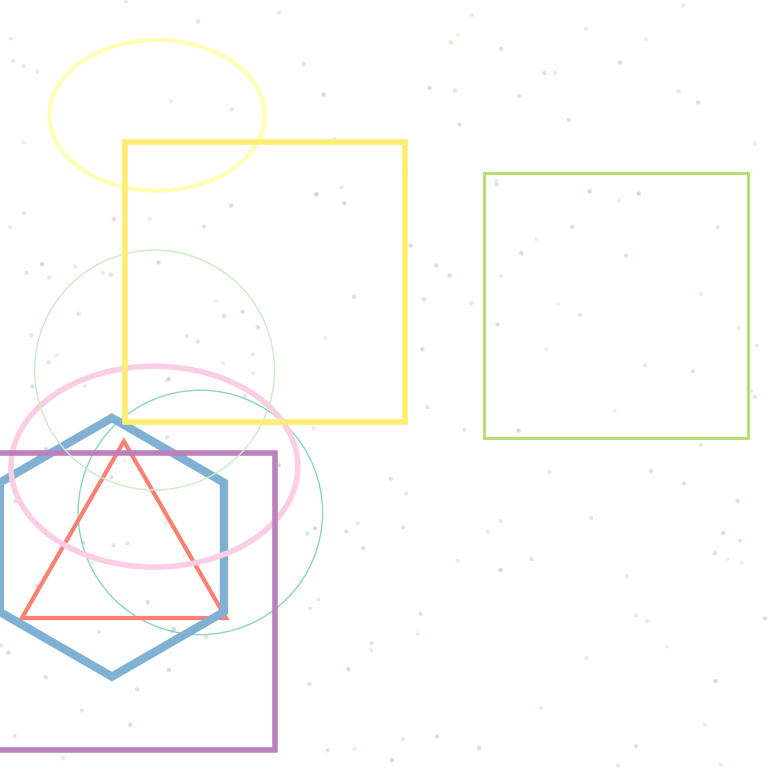[{"shape": "circle", "thickness": 0.5, "radius": 0.79, "center": [0.26, 0.335]}, {"shape": "oval", "thickness": 1.5, "radius": 0.7, "center": [0.204, 0.85]}, {"shape": "triangle", "thickness": 1.5, "radius": 0.77, "center": [0.161, 0.274]}, {"shape": "hexagon", "thickness": 3, "radius": 0.84, "center": [0.145, 0.289]}, {"shape": "square", "thickness": 1, "radius": 0.86, "center": [0.8, 0.603]}, {"shape": "oval", "thickness": 2, "radius": 0.93, "center": [0.201, 0.394]}, {"shape": "square", "thickness": 2, "radius": 0.97, "center": [0.164, 0.219]}, {"shape": "circle", "thickness": 0.5, "radius": 0.78, "center": [0.201, 0.519]}, {"shape": "square", "thickness": 2, "radius": 0.91, "center": [0.344, 0.634]}]